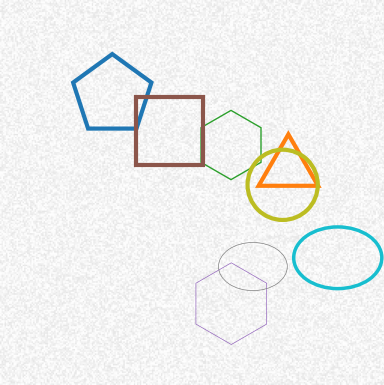[{"shape": "pentagon", "thickness": 3, "radius": 0.53, "center": [0.292, 0.753]}, {"shape": "triangle", "thickness": 3, "radius": 0.45, "center": [0.749, 0.562]}, {"shape": "hexagon", "thickness": 1, "radius": 0.45, "center": [0.6, 0.623]}, {"shape": "hexagon", "thickness": 0.5, "radius": 0.53, "center": [0.601, 0.211]}, {"shape": "square", "thickness": 3, "radius": 0.44, "center": [0.44, 0.659]}, {"shape": "oval", "thickness": 0.5, "radius": 0.45, "center": [0.657, 0.308]}, {"shape": "circle", "thickness": 3, "radius": 0.46, "center": [0.734, 0.52]}, {"shape": "oval", "thickness": 2.5, "radius": 0.57, "center": [0.877, 0.33]}]